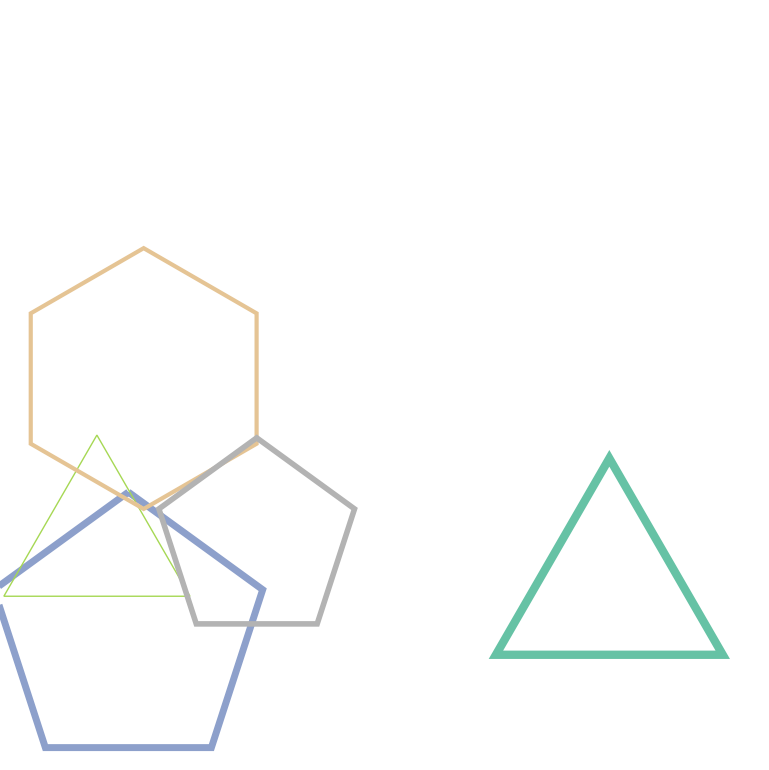[{"shape": "triangle", "thickness": 3, "radius": 0.85, "center": [0.791, 0.235]}, {"shape": "pentagon", "thickness": 2.5, "radius": 0.92, "center": [0.167, 0.177]}, {"shape": "triangle", "thickness": 0.5, "radius": 0.7, "center": [0.126, 0.295]}, {"shape": "hexagon", "thickness": 1.5, "radius": 0.85, "center": [0.187, 0.508]}, {"shape": "pentagon", "thickness": 2, "radius": 0.67, "center": [0.333, 0.298]}]